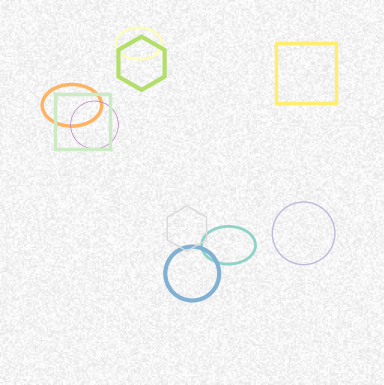[{"shape": "oval", "thickness": 2, "radius": 0.35, "center": [0.594, 0.363]}, {"shape": "oval", "thickness": 1.5, "radius": 0.3, "center": [0.361, 0.887]}, {"shape": "circle", "thickness": 1, "radius": 0.41, "center": [0.789, 0.394]}, {"shape": "circle", "thickness": 3, "radius": 0.35, "center": [0.499, 0.289]}, {"shape": "oval", "thickness": 2.5, "radius": 0.39, "center": [0.187, 0.727]}, {"shape": "hexagon", "thickness": 3, "radius": 0.35, "center": [0.368, 0.836]}, {"shape": "hexagon", "thickness": 1, "radius": 0.29, "center": [0.485, 0.406]}, {"shape": "circle", "thickness": 0.5, "radius": 0.31, "center": [0.245, 0.676]}, {"shape": "square", "thickness": 2.5, "radius": 0.36, "center": [0.215, 0.685]}, {"shape": "square", "thickness": 2.5, "radius": 0.39, "center": [0.795, 0.81]}]